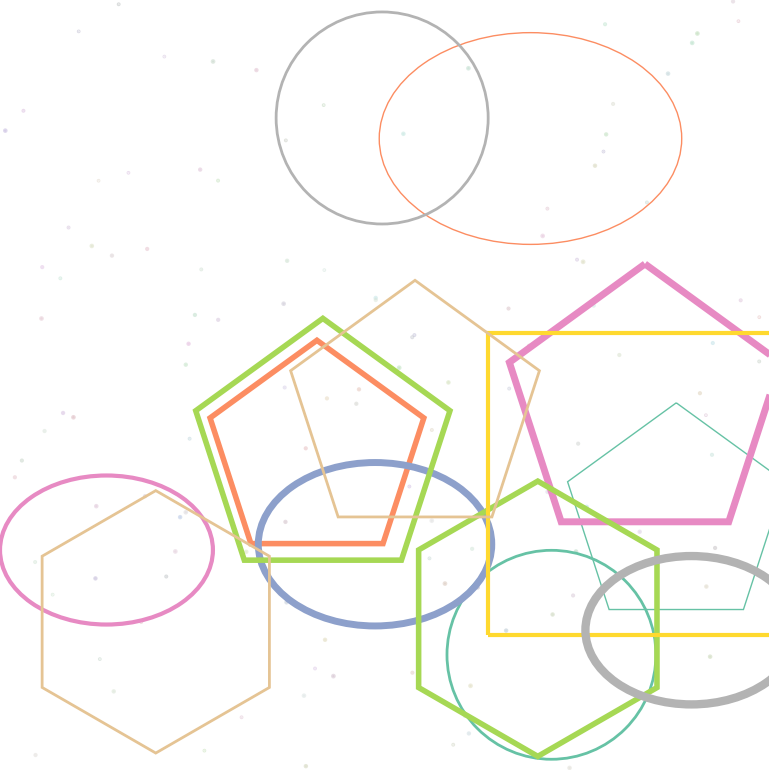[{"shape": "circle", "thickness": 1, "radius": 0.68, "center": [0.716, 0.15]}, {"shape": "pentagon", "thickness": 0.5, "radius": 0.74, "center": [0.878, 0.328]}, {"shape": "oval", "thickness": 0.5, "radius": 0.98, "center": [0.689, 0.82]}, {"shape": "pentagon", "thickness": 2, "radius": 0.73, "center": [0.412, 0.412]}, {"shape": "oval", "thickness": 2.5, "radius": 0.76, "center": [0.487, 0.293]}, {"shape": "oval", "thickness": 1.5, "radius": 0.69, "center": [0.138, 0.286]}, {"shape": "pentagon", "thickness": 2.5, "radius": 0.93, "center": [0.838, 0.472]}, {"shape": "hexagon", "thickness": 2, "radius": 0.89, "center": [0.698, 0.196]}, {"shape": "pentagon", "thickness": 2, "radius": 0.87, "center": [0.419, 0.413]}, {"shape": "square", "thickness": 1.5, "radius": 0.98, "center": [0.83, 0.371]}, {"shape": "pentagon", "thickness": 1, "radius": 0.85, "center": [0.539, 0.466]}, {"shape": "hexagon", "thickness": 1, "radius": 0.85, "center": [0.202, 0.192]}, {"shape": "circle", "thickness": 1, "radius": 0.69, "center": [0.496, 0.847]}, {"shape": "oval", "thickness": 3, "radius": 0.69, "center": [0.898, 0.182]}]